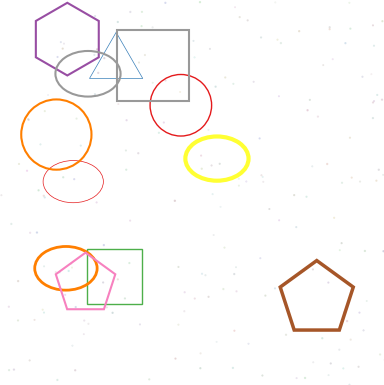[{"shape": "circle", "thickness": 1, "radius": 0.4, "center": [0.47, 0.727]}, {"shape": "oval", "thickness": 0.5, "radius": 0.39, "center": [0.19, 0.528]}, {"shape": "triangle", "thickness": 0.5, "radius": 0.4, "center": [0.302, 0.836]}, {"shape": "square", "thickness": 1, "radius": 0.35, "center": [0.297, 0.282]}, {"shape": "hexagon", "thickness": 1.5, "radius": 0.47, "center": [0.175, 0.898]}, {"shape": "oval", "thickness": 2, "radius": 0.41, "center": [0.171, 0.303]}, {"shape": "circle", "thickness": 1.5, "radius": 0.46, "center": [0.146, 0.651]}, {"shape": "oval", "thickness": 3, "radius": 0.41, "center": [0.564, 0.588]}, {"shape": "pentagon", "thickness": 2.5, "radius": 0.5, "center": [0.823, 0.223]}, {"shape": "pentagon", "thickness": 1.5, "radius": 0.41, "center": [0.222, 0.263]}, {"shape": "square", "thickness": 1.5, "radius": 0.47, "center": [0.398, 0.83]}, {"shape": "oval", "thickness": 1.5, "radius": 0.42, "center": [0.229, 0.808]}]